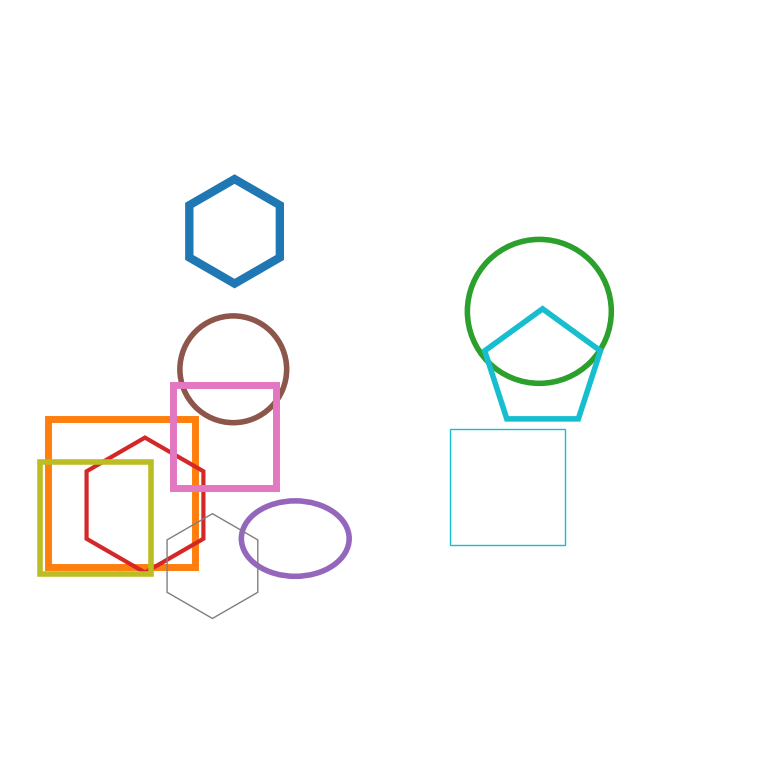[{"shape": "hexagon", "thickness": 3, "radius": 0.34, "center": [0.305, 0.7]}, {"shape": "square", "thickness": 2.5, "radius": 0.48, "center": [0.158, 0.36]}, {"shape": "circle", "thickness": 2, "radius": 0.47, "center": [0.7, 0.596]}, {"shape": "hexagon", "thickness": 1.5, "radius": 0.44, "center": [0.188, 0.344]}, {"shape": "oval", "thickness": 2, "radius": 0.35, "center": [0.383, 0.301]}, {"shape": "circle", "thickness": 2, "radius": 0.35, "center": [0.303, 0.52]}, {"shape": "square", "thickness": 2.5, "radius": 0.33, "center": [0.292, 0.433]}, {"shape": "hexagon", "thickness": 0.5, "radius": 0.34, "center": [0.276, 0.265]}, {"shape": "square", "thickness": 2, "radius": 0.36, "center": [0.124, 0.328]}, {"shape": "pentagon", "thickness": 2, "radius": 0.4, "center": [0.705, 0.52]}, {"shape": "square", "thickness": 0.5, "radius": 0.37, "center": [0.659, 0.368]}]